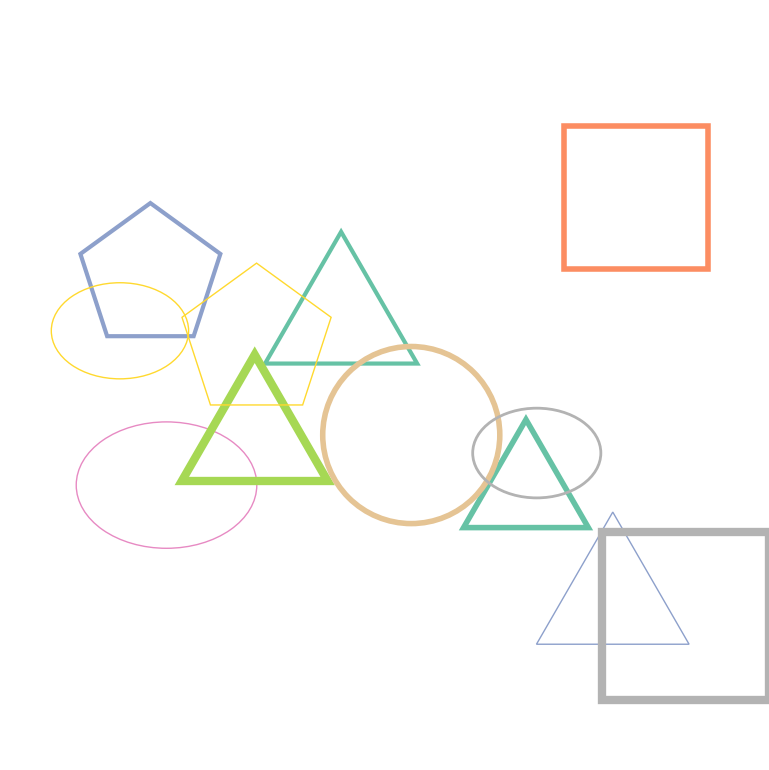[{"shape": "triangle", "thickness": 1.5, "radius": 0.57, "center": [0.443, 0.585]}, {"shape": "triangle", "thickness": 2, "radius": 0.47, "center": [0.683, 0.362]}, {"shape": "square", "thickness": 2, "radius": 0.47, "center": [0.826, 0.744]}, {"shape": "triangle", "thickness": 0.5, "radius": 0.57, "center": [0.796, 0.221]}, {"shape": "pentagon", "thickness": 1.5, "radius": 0.48, "center": [0.195, 0.641]}, {"shape": "oval", "thickness": 0.5, "radius": 0.59, "center": [0.216, 0.37]}, {"shape": "triangle", "thickness": 3, "radius": 0.55, "center": [0.331, 0.43]}, {"shape": "pentagon", "thickness": 0.5, "radius": 0.51, "center": [0.333, 0.556]}, {"shape": "oval", "thickness": 0.5, "radius": 0.45, "center": [0.156, 0.57]}, {"shape": "circle", "thickness": 2, "radius": 0.57, "center": [0.534, 0.435]}, {"shape": "oval", "thickness": 1, "radius": 0.42, "center": [0.697, 0.412]}, {"shape": "square", "thickness": 3, "radius": 0.54, "center": [0.89, 0.2]}]